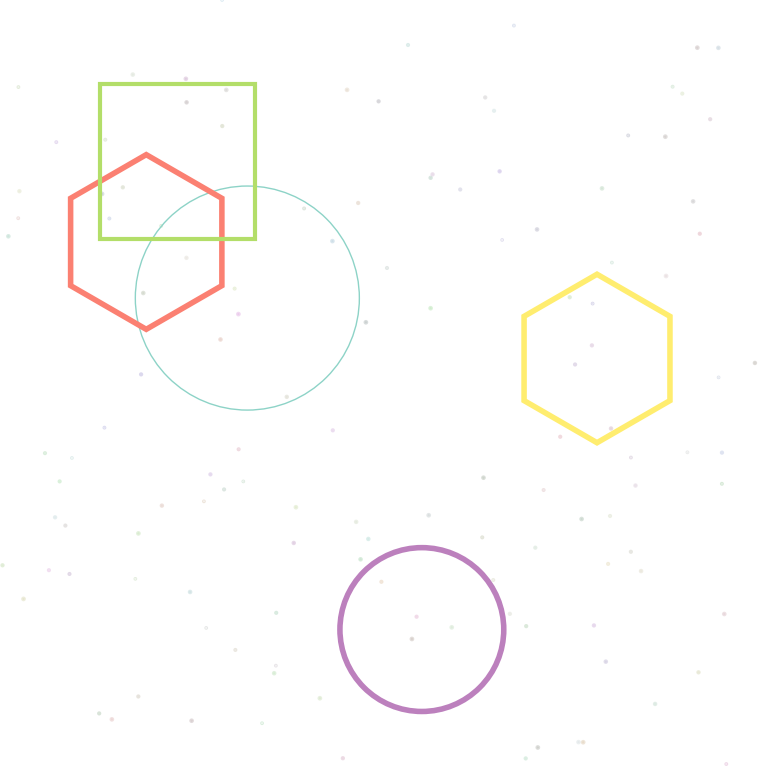[{"shape": "circle", "thickness": 0.5, "radius": 0.73, "center": [0.321, 0.613]}, {"shape": "hexagon", "thickness": 2, "radius": 0.57, "center": [0.19, 0.686]}, {"shape": "square", "thickness": 1.5, "radius": 0.5, "center": [0.231, 0.79]}, {"shape": "circle", "thickness": 2, "radius": 0.53, "center": [0.548, 0.182]}, {"shape": "hexagon", "thickness": 2, "radius": 0.55, "center": [0.775, 0.534]}]